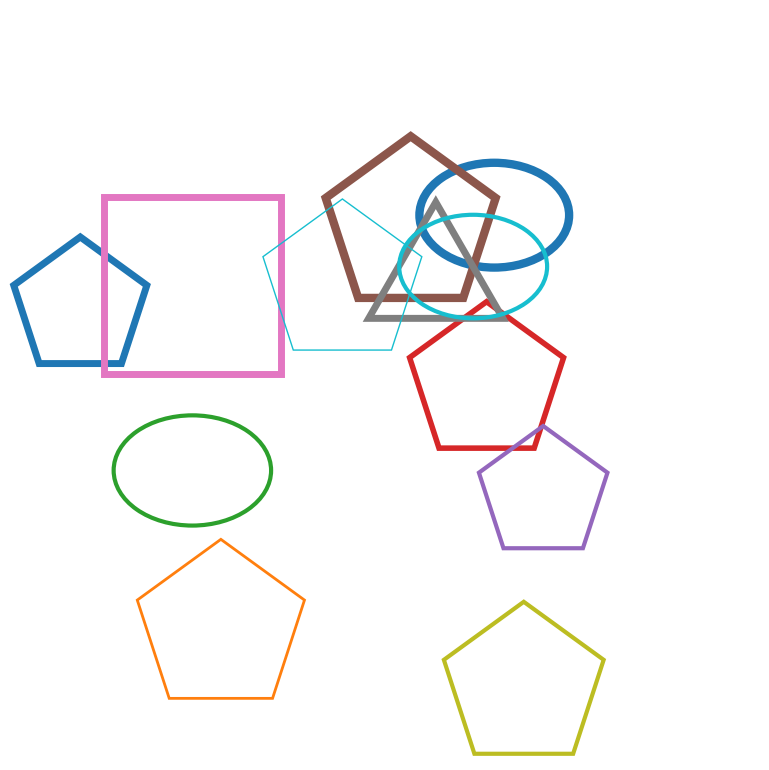[{"shape": "oval", "thickness": 3, "radius": 0.49, "center": [0.642, 0.721]}, {"shape": "pentagon", "thickness": 2.5, "radius": 0.45, "center": [0.104, 0.601]}, {"shape": "pentagon", "thickness": 1, "radius": 0.57, "center": [0.287, 0.185]}, {"shape": "oval", "thickness": 1.5, "radius": 0.51, "center": [0.25, 0.389]}, {"shape": "pentagon", "thickness": 2, "radius": 0.53, "center": [0.632, 0.503]}, {"shape": "pentagon", "thickness": 1.5, "radius": 0.44, "center": [0.705, 0.359]}, {"shape": "pentagon", "thickness": 3, "radius": 0.58, "center": [0.533, 0.707]}, {"shape": "square", "thickness": 2.5, "radius": 0.57, "center": [0.25, 0.63]}, {"shape": "triangle", "thickness": 2.5, "radius": 0.5, "center": [0.566, 0.637]}, {"shape": "pentagon", "thickness": 1.5, "radius": 0.55, "center": [0.68, 0.109]}, {"shape": "pentagon", "thickness": 0.5, "radius": 0.54, "center": [0.445, 0.633]}, {"shape": "oval", "thickness": 1.5, "radius": 0.48, "center": [0.614, 0.654]}]